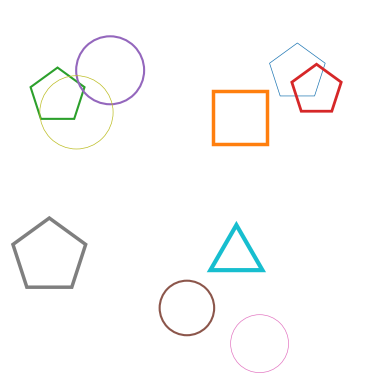[{"shape": "pentagon", "thickness": 0.5, "radius": 0.38, "center": [0.772, 0.812]}, {"shape": "square", "thickness": 2.5, "radius": 0.35, "center": [0.623, 0.694]}, {"shape": "pentagon", "thickness": 1.5, "radius": 0.37, "center": [0.149, 0.751]}, {"shape": "pentagon", "thickness": 2, "radius": 0.34, "center": [0.822, 0.766]}, {"shape": "circle", "thickness": 1.5, "radius": 0.44, "center": [0.286, 0.817]}, {"shape": "circle", "thickness": 1.5, "radius": 0.35, "center": [0.485, 0.2]}, {"shape": "circle", "thickness": 0.5, "radius": 0.38, "center": [0.674, 0.107]}, {"shape": "pentagon", "thickness": 2.5, "radius": 0.5, "center": [0.128, 0.334]}, {"shape": "circle", "thickness": 0.5, "radius": 0.48, "center": [0.199, 0.708]}, {"shape": "triangle", "thickness": 3, "radius": 0.39, "center": [0.614, 0.337]}]